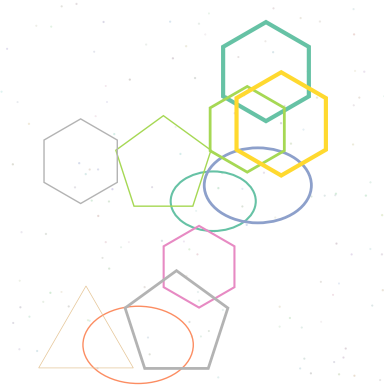[{"shape": "oval", "thickness": 1.5, "radius": 0.55, "center": [0.554, 0.477]}, {"shape": "hexagon", "thickness": 3, "radius": 0.64, "center": [0.691, 0.814]}, {"shape": "oval", "thickness": 1, "radius": 0.72, "center": [0.359, 0.104]}, {"shape": "oval", "thickness": 2, "radius": 0.7, "center": [0.67, 0.519]}, {"shape": "hexagon", "thickness": 1.5, "radius": 0.53, "center": [0.517, 0.307]}, {"shape": "pentagon", "thickness": 1, "radius": 0.65, "center": [0.424, 0.57]}, {"shape": "hexagon", "thickness": 2, "radius": 0.56, "center": [0.642, 0.664]}, {"shape": "hexagon", "thickness": 3, "radius": 0.67, "center": [0.73, 0.678]}, {"shape": "triangle", "thickness": 0.5, "radius": 0.71, "center": [0.223, 0.115]}, {"shape": "pentagon", "thickness": 2, "radius": 0.7, "center": [0.458, 0.157]}, {"shape": "hexagon", "thickness": 1, "radius": 0.55, "center": [0.209, 0.581]}]